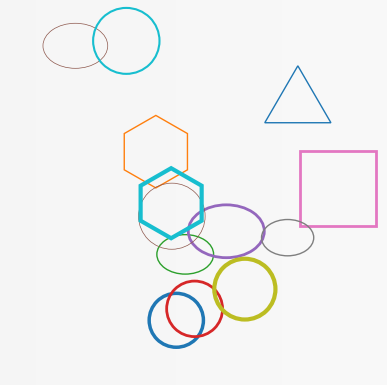[{"shape": "triangle", "thickness": 1, "radius": 0.49, "center": [0.769, 0.73]}, {"shape": "circle", "thickness": 2.5, "radius": 0.35, "center": [0.455, 0.168]}, {"shape": "hexagon", "thickness": 1, "radius": 0.47, "center": [0.402, 0.606]}, {"shape": "oval", "thickness": 1, "radius": 0.37, "center": [0.478, 0.339]}, {"shape": "circle", "thickness": 2, "radius": 0.36, "center": [0.502, 0.198]}, {"shape": "oval", "thickness": 2, "radius": 0.49, "center": [0.584, 0.399]}, {"shape": "circle", "thickness": 0.5, "radius": 0.43, "center": [0.443, 0.438]}, {"shape": "oval", "thickness": 0.5, "radius": 0.42, "center": [0.194, 0.881]}, {"shape": "square", "thickness": 2, "radius": 0.49, "center": [0.871, 0.51]}, {"shape": "oval", "thickness": 1, "radius": 0.34, "center": [0.742, 0.383]}, {"shape": "circle", "thickness": 3, "radius": 0.39, "center": [0.632, 0.249]}, {"shape": "circle", "thickness": 1.5, "radius": 0.43, "center": [0.326, 0.894]}, {"shape": "hexagon", "thickness": 3, "radius": 0.45, "center": [0.442, 0.472]}]